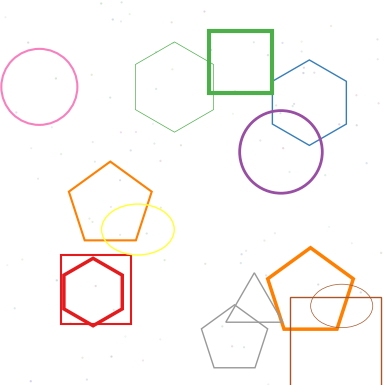[{"shape": "square", "thickness": 1.5, "radius": 0.45, "center": [0.249, 0.247]}, {"shape": "hexagon", "thickness": 2.5, "radius": 0.44, "center": [0.242, 0.241]}, {"shape": "hexagon", "thickness": 1, "radius": 0.55, "center": [0.804, 0.733]}, {"shape": "hexagon", "thickness": 0.5, "radius": 0.59, "center": [0.453, 0.774]}, {"shape": "square", "thickness": 3, "radius": 0.4, "center": [0.625, 0.84]}, {"shape": "circle", "thickness": 2, "radius": 0.54, "center": [0.73, 0.605]}, {"shape": "pentagon", "thickness": 1.5, "radius": 0.57, "center": [0.286, 0.467]}, {"shape": "pentagon", "thickness": 2.5, "radius": 0.58, "center": [0.807, 0.24]}, {"shape": "oval", "thickness": 1, "radius": 0.47, "center": [0.358, 0.404]}, {"shape": "oval", "thickness": 0.5, "radius": 0.4, "center": [0.888, 0.205]}, {"shape": "square", "thickness": 1, "radius": 0.59, "center": [0.871, 0.11]}, {"shape": "circle", "thickness": 1.5, "radius": 0.49, "center": [0.102, 0.774]}, {"shape": "triangle", "thickness": 1, "radius": 0.43, "center": [0.661, 0.206]}, {"shape": "pentagon", "thickness": 1, "radius": 0.45, "center": [0.609, 0.118]}]